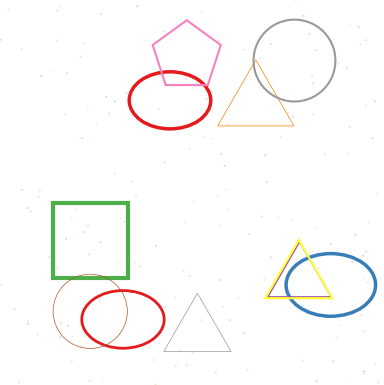[{"shape": "oval", "thickness": 2.5, "radius": 0.53, "center": [0.442, 0.739]}, {"shape": "oval", "thickness": 2, "radius": 0.53, "center": [0.319, 0.17]}, {"shape": "oval", "thickness": 2.5, "radius": 0.58, "center": [0.859, 0.26]}, {"shape": "square", "thickness": 3, "radius": 0.49, "center": [0.235, 0.376]}, {"shape": "triangle", "thickness": 1, "radius": 0.48, "center": [0.778, 0.277]}, {"shape": "triangle", "thickness": 0.5, "radius": 0.57, "center": [0.664, 0.73]}, {"shape": "triangle", "thickness": 1.5, "radius": 0.5, "center": [0.776, 0.276]}, {"shape": "circle", "thickness": 0.5, "radius": 0.48, "center": [0.234, 0.191]}, {"shape": "pentagon", "thickness": 1.5, "radius": 0.47, "center": [0.485, 0.854]}, {"shape": "circle", "thickness": 1.5, "radius": 0.53, "center": [0.765, 0.843]}, {"shape": "triangle", "thickness": 0.5, "radius": 0.51, "center": [0.513, 0.137]}]